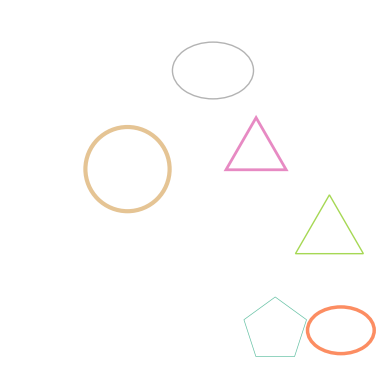[{"shape": "pentagon", "thickness": 0.5, "radius": 0.43, "center": [0.715, 0.143]}, {"shape": "oval", "thickness": 2.5, "radius": 0.43, "center": [0.885, 0.142]}, {"shape": "triangle", "thickness": 2, "radius": 0.45, "center": [0.665, 0.604]}, {"shape": "triangle", "thickness": 1, "radius": 0.51, "center": [0.856, 0.392]}, {"shape": "circle", "thickness": 3, "radius": 0.55, "center": [0.331, 0.561]}, {"shape": "oval", "thickness": 1, "radius": 0.53, "center": [0.553, 0.817]}]